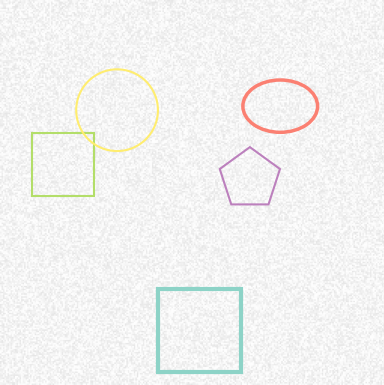[{"shape": "square", "thickness": 3, "radius": 0.54, "center": [0.518, 0.142]}, {"shape": "oval", "thickness": 2.5, "radius": 0.49, "center": [0.728, 0.724]}, {"shape": "square", "thickness": 1.5, "radius": 0.41, "center": [0.163, 0.572]}, {"shape": "pentagon", "thickness": 1.5, "radius": 0.41, "center": [0.649, 0.536]}, {"shape": "circle", "thickness": 1.5, "radius": 0.53, "center": [0.304, 0.714]}]